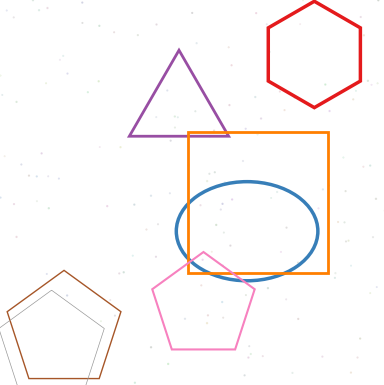[{"shape": "hexagon", "thickness": 2.5, "radius": 0.69, "center": [0.816, 0.859]}, {"shape": "oval", "thickness": 2.5, "radius": 0.92, "center": [0.642, 0.399]}, {"shape": "triangle", "thickness": 2, "radius": 0.74, "center": [0.465, 0.721]}, {"shape": "square", "thickness": 2, "radius": 0.91, "center": [0.67, 0.475]}, {"shape": "pentagon", "thickness": 1, "radius": 0.78, "center": [0.166, 0.142]}, {"shape": "pentagon", "thickness": 1.5, "radius": 0.7, "center": [0.528, 0.206]}, {"shape": "pentagon", "thickness": 0.5, "radius": 0.72, "center": [0.134, 0.102]}]